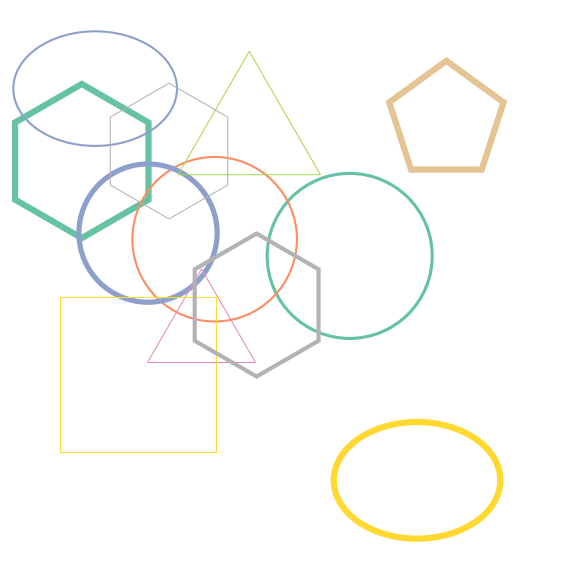[{"shape": "hexagon", "thickness": 3, "radius": 0.67, "center": [0.142, 0.72]}, {"shape": "circle", "thickness": 1.5, "radius": 0.71, "center": [0.606, 0.556]}, {"shape": "circle", "thickness": 1, "radius": 0.71, "center": [0.372, 0.585]}, {"shape": "circle", "thickness": 2.5, "radius": 0.6, "center": [0.256, 0.596]}, {"shape": "oval", "thickness": 1, "radius": 0.71, "center": [0.165, 0.846]}, {"shape": "triangle", "thickness": 0.5, "radius": 0.54, "center": [0.349, 0.425]}, {"shape": "triangle", "thickness": 0.5, "radius": 0.71, "center": [0.432, 0.768]}, {"shape": "square", "thickness": 0.5, "radius": 0.67, "center": [0.239, 0.351]}, {"shape": "oval", "thickness": 3, "radius": 0.72, "center": [0.722, 0.167]}, {"shape": "pentagon", "thickness": 3, "radius": 0.52, "center": [0.773, 0.79]}, {"shape": "hexagon", "thickness": 0.5, "radius": 0.59, "center": [0.293, 0.738]}, {"shape": "hexagon", "thickness": 2, "radius": 0.62, "center": [0.444, 0.471]}]